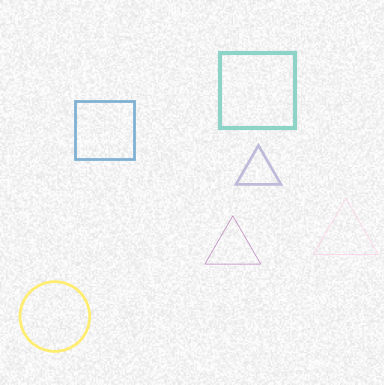[{"shape": "square", "thickness": 3, "radius": 0.49, "center": [0.668, 0.766]}, {"shape": "triangle", "thickness": 2, "radius": 0.34, "center": [0.671, 0.555]}, {"shape": "square", "thickness": 2, "radius": 0.38, "center": [0.272, 0.662]}, {"shape": "triangle", "thickness": 0.5, "radius": 0.49, "center": [0.898, 0.388]}, {"shape": "triangle", "thickness": 0.5, "radius": 0.42, "center": [0.605, 0.356]}, {"shape": "circle", "thickness": 2, "radius": 0.45, "center": [0.142, 0.178]}]